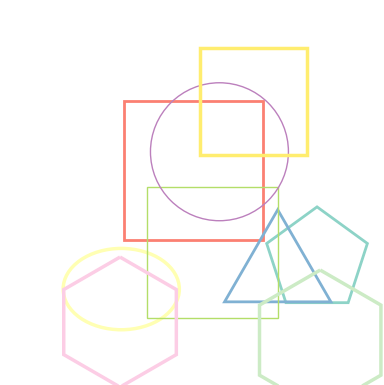[{"shape": "pentagon", "thickness": 2, "radius": 0.69, "center": [0.823, 0.325]}, {"shape": "oval", "thickness": 2.5, "radius": 0.75, "center": [0.315, 0.249]}, {"shape": "square", "thickness": 2, "radius": 0.9, "center": [0.503, 0.557]}, {"shape": "triangle", "thickness": 2, "radius": 0.8, "center": [0.721, 0.296]}, {"shape": "square", "thickness": 1, "radius": 0.85, "center": [0.551, 0.343]}, {"shape": "hexagon", "thickness": 2.5, "radius": 0.84, "center": [0.312, 0.163]}, {"shape": "circle", "thickness": 1, "radius": 0.9, "center": [0.57, 0.606]}, {"shape": "hexagon", "thickness": 2.5, "radius": 0.91, "center": [0.832, 0.117]}, {"shape": "square", "thickness": 2.5, "radius": 0.7, "center": [0.658, 0.737]}]